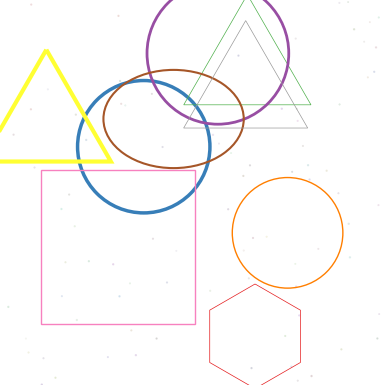[{"shape": "hexagon", "thickness": 0.5, "radius": 0.68, "center": [0.663, 0.126]}, {"shape": "circle", "thickness": 2.5, "radius": 0.86, "center": [0.373, 0.619]}, {"shape": "triangle", "thickness": 0.5, "radius": 0.95, "center": [0.642, 0.823]}, {"shape": "circle", "thickness": 2, "radius": 0.92, "center": [0.566, 0.861]}, {"shape": "circle", "thickness": 1, "radius": 0.72, "center": [0.747, 0.395]}, {"shape": "triangle", "thickness": 3, "radius": 0.97, "center": [0.12, 0.677]}, {"shape": "oval", "thickness": 1.5, "radius": 0.91, "center": [0.451, 0.691]}, {"shape": "square", "thickness": 1, "radius": 1.0, "center": [0.306, 0.358]}, {"shape": "triangle", "thickness": 0.5, "radius": 0.93, "center": [0.638, 0.76]}]